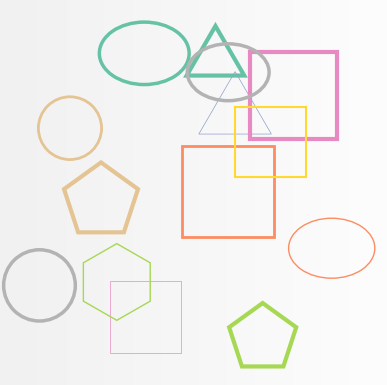[{"shape": "triangle", "thickness": 3, "radius": 0.43, "center": [0.556, 0.847]}, {"shape": "oval", "thickness": 2.5, "radius": 0.58, "center": [0.372, 0.862]}, {"shape": "oval", "thickness": 1, "radius": 0.56, "center": [0.856, 0.355]}, {"shape": "square", "thickness": 2, "radius": 0.59, "center": [0.588, 0.503]}, {"shape": "triangle", "thickness": 0.5, "radius": 0.54, "center": [0.607, 0.706]}, {"shape": "square", "thickness": 3, "radius": 0.56, "center": [0.758, 0.751]}, {"shape": "square", "thickness": 0.5, "radius": 0.46, "center": [0.375, 0.177]}, {"shape": "hexagon", "thickness": 1, "radius": 0.5, "center": [0.301, 0.268]}, {"shape": "pentagon", "thickness": 3, "radius": 0.46, "center": [0.678, 0.122]}, {"shape": "square", "thickness": 1.5, "radius": 0.46, "center": [0.699, 0.631]}, {"shape": "circle", "thickness": 2, "radius": 0.41, "center": [0.181, 0.667]}, {"shape": "pentagon", "thickness": 3, "radius": 0.5, "center": [0.261, 0.478]}, {"shape": "circle", "thickness": 2.5, "radius": 0.46, "center": [0.102, 0.259]}, {"shape": "oval", "thickness": 2.5, "radius": 0.53, "center": [0.589, 0.812]}]